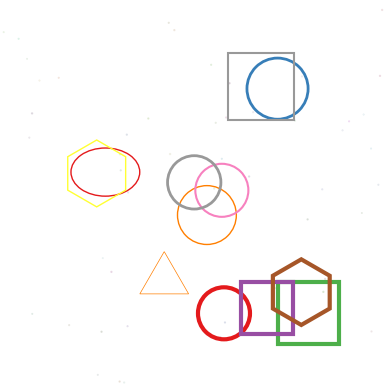[{"shape": "circle", "thickness": 3, "radius": 0.34, "center": [0.582, 0.186]}, {"shape": "oval", "thickness": 1, "radius": 0.45, "center": [0.274, 0.553]}, {"shape": "circle", "thickness": 2, "radius": 0.4, "center": [0.721, 0.77]}, {"shape": "square", "thickness": 3, "radius": 0.4, "center": [0.801, 0.188]}, {"shape": "square", "thickness": 3, "radius": 0.34, "center": [0.695, 0.199]}, {"shape": "circle", "thickness": 1, "radius": 0.38, "center": [0.537, 0.441]}, {"shape": "triangle", "thickness": 0.5, "radius": 0.37, "center": [0.427, 0.273]}, {"shape": "hexagon", "thickness": 1, "radius": 0.43, "center": [0.251, 0.55]}, {"shape": "hexagon", "thickness": 3, "radius": 0.43, "center": [0.783, 0.241]}, {"shape": "circle", "thickness": 1.5, "radius": 0.34, "center": [0.576, 0.506]}, {"shape": "circle", "thickness": 2, "radius": 0.35, "center": [0.504, 0.526]}, {"shape": "square", "thickness": 1.5, "radius": 0.43, "center": [0.678, 0.775]}]